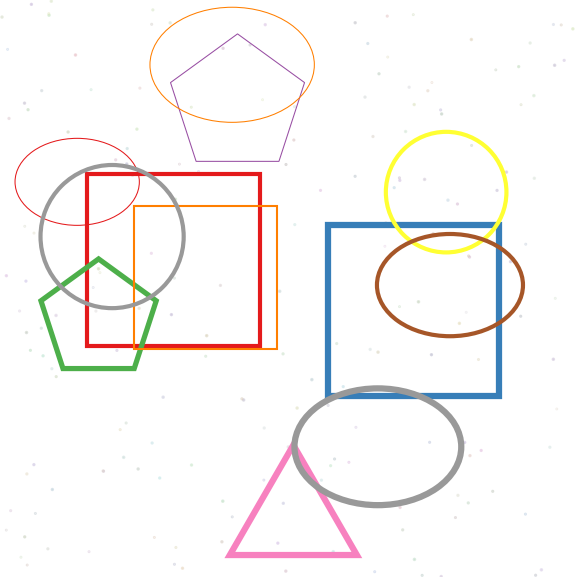[{"shape": "oval", "thickness": 0.5, "radius": 0.54, "center": [0.134, 0.684]}, {"shape": "square", "thickness": 2, "radius": 0.75, "center": [0.301, 0.549]}, {"shape": "square", "thickness": 3, "radius": 0.74, "center": [0.715, 0.462]}, {"shape": "pentagon", "thickness": 2.5, "radius": 0.52, "center": [0.171, 0.446]}, {"shape": "pentagon", "thickness": 0.5, "radius": 0.61, "center": [0.411, 0.818]}, {"shape": "oval", "thickness": 0.5, "radius": 0.71, "center": [0.402, 0.887]}, {"shape": "square", "thickness": 1, "radius": 0.62, "center": [0.357, 0.519]}, {"shape": "circle", "thickness": 2, "radius": 0.52, "center": [0.773, 0.666]}, {"shape": "oval", "thickness": 2, "radius": 0.63, "center": [0.779, 0.505]}, {"shape": "triangle", "thickness": 3, "radius": 0.63, "center": [0.508, 0.102]}, {"shape": "oval", "thickness": 3, "radius": 0.72, "center": [0.654, 0.226]}, {"shape": "circle", "thickness": 2, "radius": 0.62, "center": [0.194, 0.589]}]